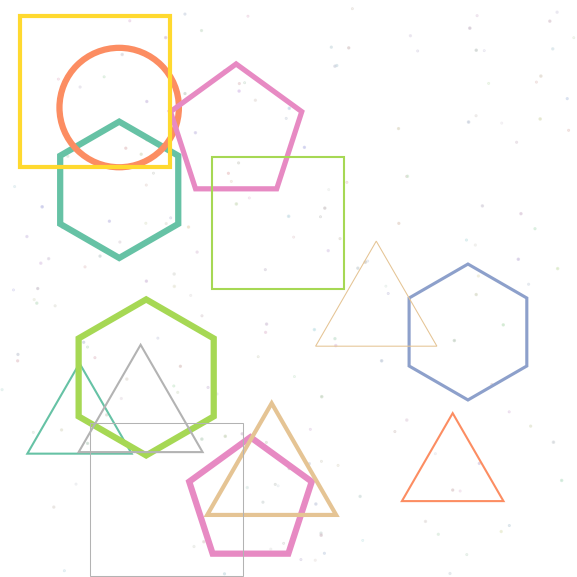[{"shape": "triangle", "thickness": 1, "radius": 0.52, "center": [0.138, 0.266]}, {"shape": "hexagon", "thickness": 3, "radius": 0.59, "center": [0.206, 0.67]}, {"shape": "circle", "thickness": 3, "radius": 0.52, "center": [0.206, 0.813]}, {"shape": "triangle", "thickness": 1, "radius": 0.51, "center": [0.784, 0.182]}, {"shape": "hexagon", "thickness": 1.5, "radius": 0.59, "center": [0.81, 0.424]}, {"shape": "pentagon", "thickness": 2.5, "radius": 0.6, "center": [0.409, 0.769]}, {"shape": "pentagon", "thickness": 3, "radius": 0.56, "center": [0.434, 0.131]}, {"shape": "hexagon", "thickness": 3, "radius": 0.68, "center": [0.253, 0.346]}, {"shape": "square", "thickness": 1, "radius": 0.57, "center": [0.482, 0.613]}, {"shape": "square", "thickness": 2, "radius": 0.65, "center": [0.165, 0.841]}, {"shape": "triangle", "thickness": 2, "radius": 0.64, "center": [0.47, 0.172]}, {"shape": "triangle", "thickness": 0.5, "radius": 0.61, "center": [0.652, 0.46]}, {"shape": "square", "thickness": 0.5, "radius": 0.66, "center": [0.288, 0.134]}, {"shape": "triangle", "thickness": 1, "radius": 0.62, "center": [0.243, 0.278]}]